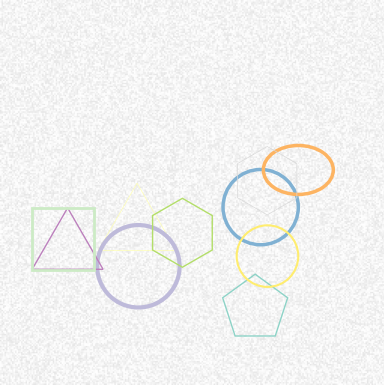[{"shape": "pentagon", "thickness": 1, "radius": 0.44, "center": [0.663, 0.199]}, {"shape": "triangle", "thickness": 0.5, "radius": 0.58, "center": [0.356, 0.407]}, {"shape": "circle", "thickness": 3, "radius": 0.54, "center": [0.359, 0.308]}, {"shape": "circle", "thickness": 2.5, "radius": 0.49, "center": [0.677, 0.462]}, {"shape": "oval", "thickness": 2.5, "radius": 0.45, "center": [0.775, 0.559]}, {"shape": "hexagon", "thickness": 1, "radius": 0.45, "center": [0.474, 0.395]}, {"shape": "hexagon", "thickness": 0.5, "radius": 0.44, "center": [0.694, 0.531]}, {"shape": "triangle", "thickness": 1, "radius": 0.53, "center": [0.176, 0.354]}, {"shape": "square", "thickness": 2, "radius": 0.4, "center": [0.163, 0.379]}, {"shape": "circle", "thickness": 1.5, "radius": 0.4, "center": [0.695, 0.335]}]